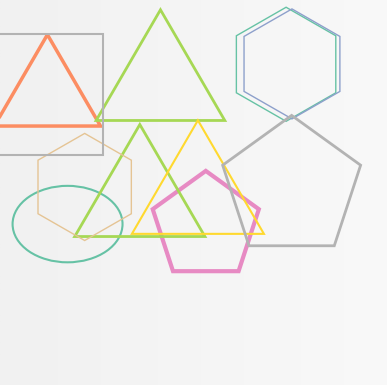[{"shape": "hexagon", "thickness": 1, "radius": 0.74, "center": [0.738, 0.833]}, {"shape": "oval", "thickness": 1.5, "radius": 0.71, "center": [0.174, 0.418]}, {"shape": "triangle", "thickness": 2.5, "radius": 0.79, "center": [0.122, 0.752]}, {"shape": "hexagon", "thickness": 1, "radius": 0.71, "center": [0.753, 0.834]}, {"shape": "pentagon", "thickness": 3, "radius": 0.72, "center": [0.531, 0.412]}, {"shape": "triangle", "thickness": 2, "radius": 0.96, "center": [0.414, 0.783]}, {"shape": "triangle", "thickness": 2, "radius": 0.97, "center": [0.361, 0.483]}, {"shape": "triangle", "thickness": 1.5, "radius": 0.98, "center": [0.511, 0.491]}, {"shape": "hexagon", "thickness": 1, "radius": 0.7, "center": [0.219, 0.514]}, {"shape": "square", "thickness": 1.5, "radius": 0.79, "center": [0.107, 0.755]}, {"shape": "pentagon", "thickness": 2, "radius": 0.94, "center": [0.753, 0.513]}]